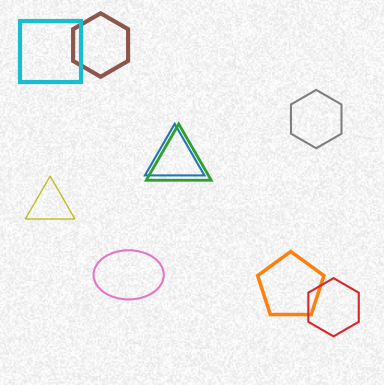[{"shape": "triangle", "thickness": 1.5, "radius": 0.45, "center": [0.454, 0.589]}, {"shape": "pentagon", "thickness": 2.5, "radius": 0.45, "center": [0.755, 0.256]}, {"shape": "triangle", "thickness": 2, "radius": 0.49, "center": [0.464, 0.581]}, {"shape": "hexagon", "thickness": 1.5, "radius": 0.38, "center": [0.866, 0.202]}, {"shape": "hexagon", "thickness": 3, "radius": 0.41, "center": [0.261, 0.883]}, {"shape": "oval", "thickness": 1.5, "radius": 0.46, "center": [0.334, 0.286]}, {"shape": "hexagon", "thickness": 1.5, "radius": 0.38, "center": [0.821, 0.691]}, {"shape": "triangle", "thickness": 1, "radius": 0.37, "center": [0.13, 0.468]}, {"shape": "square", "thickness": 3, "radius": 0.39, "center": [0.131, 0.866]}]